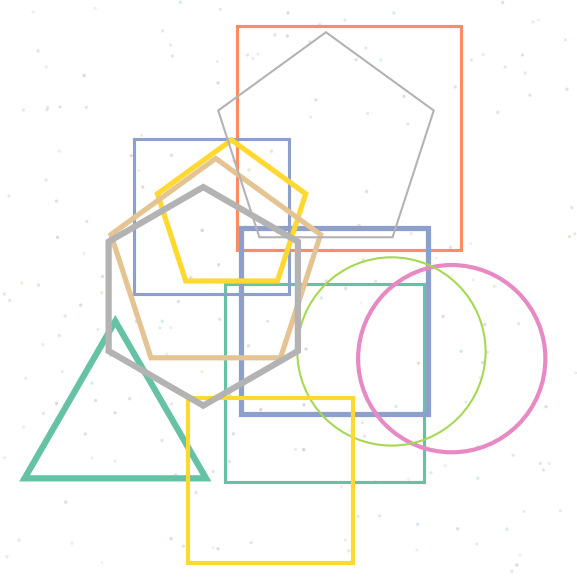[{"shape": "square", "thickness": 1.5, "radius": 0.86, "center": [0.562, 0.336]}, {"shape": "triangle", "thickness": 3, "radius": 0.91, "center": [0.2, 0.262]}, {"shape": "square", "thickness": 1.5, "radius": 0.97, "center": [0.604, 0.76]}, {"shape": "square", "thickness": 1.5, "radius": 0.67, "center": [0.367, 0.625]}, {"shape": "square", "thickness": 2.5, "radius": 0.81, "center": [0.579, 0.443]}, {"shape": "circle", "thickness": 2, "radius": 0.81, "center": [0.782, 0.378]}, {"shape": "circle", "thickness": 1, "radius": 0.81, "center": [0.678, 0.391]}, {"shape": "square", "thickness": 2, "radius": 0.71, "center": [0.468, 0.167]}, {"shape": "pentagon", "thickness": 2.5, "radius": 0.68, "center": [0.401, 0.622]}, {"shape": "pentagon", "thickness": 2.5, "radius": 0.95, "center": [0.374, 0.534]}, {"shape": "pentagon", "thickness": 1, "radius": 0.98, "center": [0.564, 0.747]}, {"shape": "hexagon", "thickness": 3, "radius": 0.95, "center": [0.352, 0.486]}]